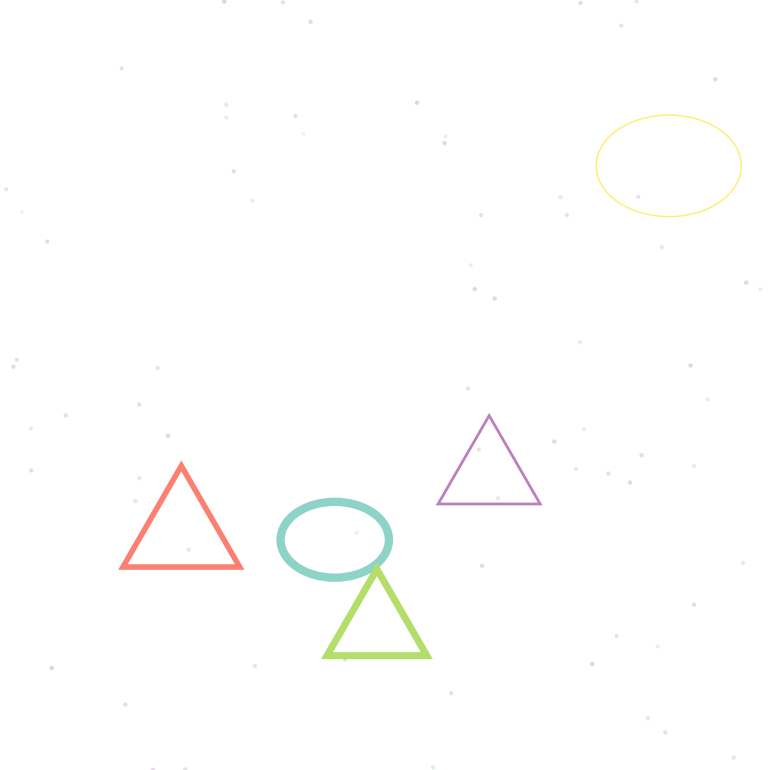[{"shape": "oval", "thickness": 3, "radius": 0.35, "center": [0.435, 0.299]}, {"shape": "triangle", "thickness": 2, "radius": 0.44, "center": [0.235, 0.307]}, {"shape": "triangle", "thickness": 2.5, "radius": 0.37, "center": [0.489, 0.186]}, {"shape": "triangle", "thickness": 1, "radius": 0.38, "center": [0.635, 0.384]}, {"shape": "oval", "thickness": 0.5, "radius": 0.47, "center": [0.868, 0.785]}]